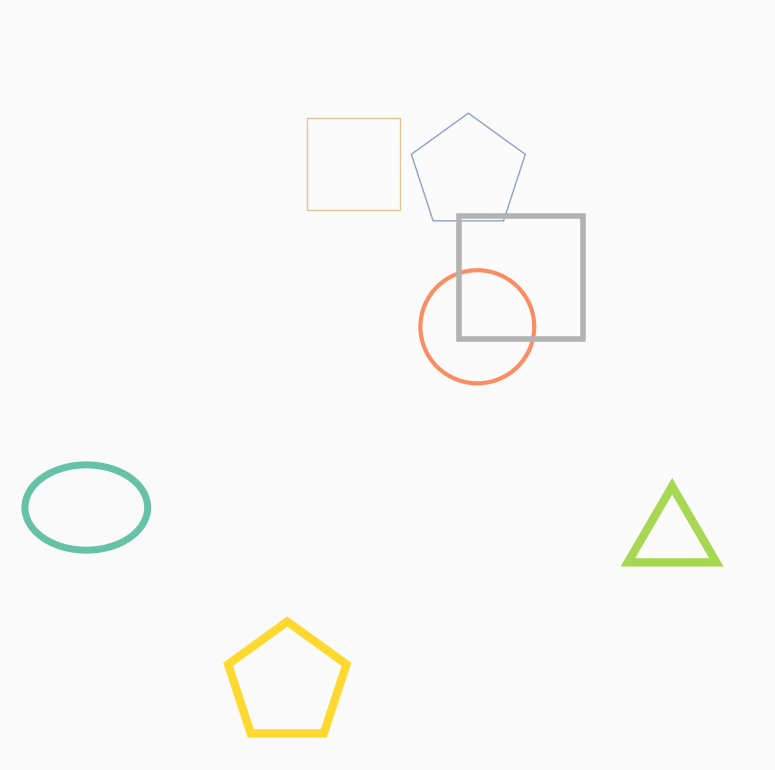[{"shape": "oval", "thickness": 2.5, "radius": 0.4, "center": [0.111, 0.341]}, {"shape": "circle", "thickness": 1.5, "radius": 0.37, "center": [0.616, 0.576]}, {"shape": "pentagon", "thickness": 0.5, "radius": 0.39, "center": [0.604, 0.776]}, {"shape": "triangle", "thickness": 3, "radius": 0.33, "center": [0.867, 0.303]}, {"shape": "pentagon", "thickness": 3, "radius": 0.4, "center": [0.371, 0.113]}, {"shape": "square", "thickness": 0.5, "radius": 0.3, "center": [0.456, 0.787]}, {"shape": "square", "thickness": 2, "radius": 0.4, "center": [0.672, 0.64]}]